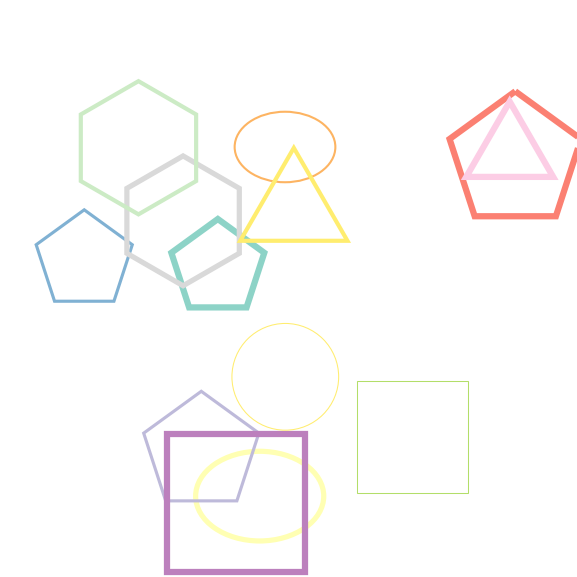[{"shape": "pentagon", "thickness": 3, "radius": 0.42, "center": [0.377, 0.535]}, {"shape": "oval", "thickness": 2.5, "radius": 0.55, "center": [0.45, 0.14]}, {"shape": "pentagon", "thickness": 1.5, "radius": 0.52, "center": [0.349, 0.217]}, {"shape": "pentagon", "thickness": 3, "radius": 0.6, "center": [0.892, 0.721]}, {"shape": "pentagon", "thickness": 1.5, "radius": 0.44, "center": [0.146, 0.548]}, {"shape": "oval", "thickness": 1, "radius": 0.44, "center": [0.494, 0.745]}, {"shape": "square", "thickness": 0.5, "radius": 0.48, "center": [0.714, 0.243]}, {"shape": "triangle", "thickness": 3, "radius": 0.43, "center": [0.883, 0.736]}, {"shape": "hexagon", "thickness": 2.5, "radius": 0.56, "center": [0.317, 0.617]}, {"shape": "square", "thickness": 3, "radius": 0.6, "center": [0.408, 0.128]}, {"shape": "hexagon", "thickness": 2, "radius": 0.58, "center": [0.24, 0.743]}, {"shape": "circle", "thickness": 0.5, "radius": 0.46, "center": [0.494, 0.347]}, {"shape": "triangle", "thickness": 2, "radius": 0.54, "center": [0.509, 0.636]}]